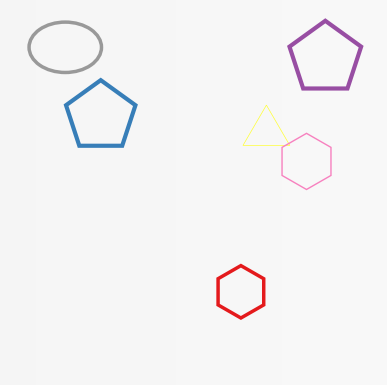[{"shape": "hexagon", "thickness": 2.5, "radius": 0.34, "center": [0.622, 0.242]}, {"shape": "pentagon", "thickness": 3, "radius": 0.47, "center": [0.26, 0.698]}, {"shape": "pentagon", "thickness": 3, "radius": 0.49, "center": [0.84, 0.849]}, {"shape": "triangle", "thickness": 0.5, "radius": 0.35, "center": [0.687, 0.657]}, {"shape": "hexagon", "thickness": 1, "radius": 0.36, "center": [0.791, 0.581]}, {"shape": "oval", "thickness": 2.5, "radius": 0.47, "center": [0.168, 0.877]}]